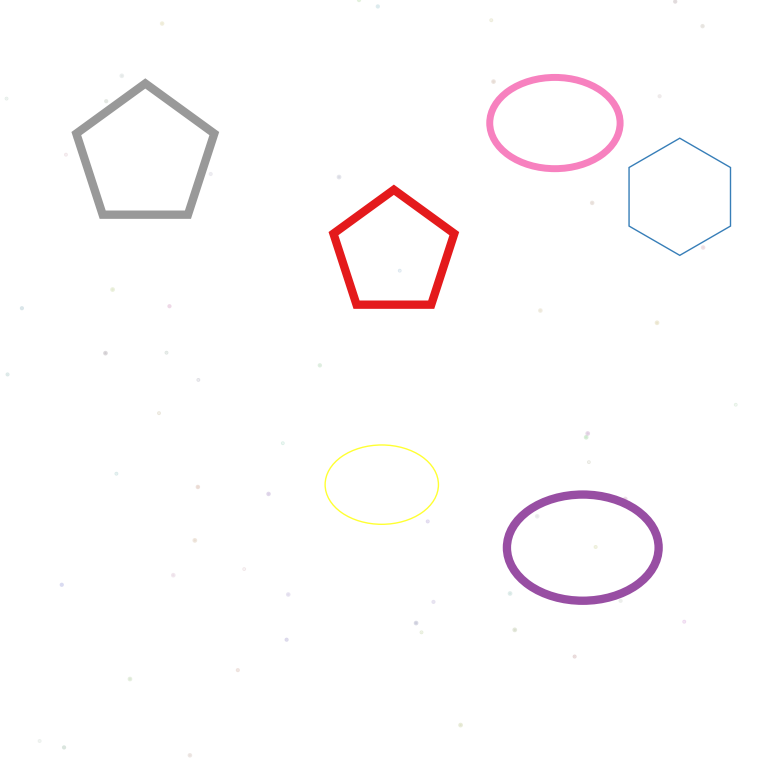[{"shape": "pentagon", "thickness": 3, "radius": 0.41, "center": [0.512, 0.671]}, {"shape": "hexagon", "thickness": 0.5, "radius": 0.38, "center": [0.883, 0.744]}, {"shape": "oval", "thickness": 3, "radius": 0.49, "center": [0.757, 0.289]}, {"shape": "oval", "thickness": 0.5, "radius": 0.37, "center": [0.496, 0.371]}, {"shape": "oval", "thickness": 2.5, "radius": 0.42, "center": [0.721, 0.84]}, {"shape": "pentagon", "thickness": 3, "radius": 0.47, "center": [0.189, 0.797]}]